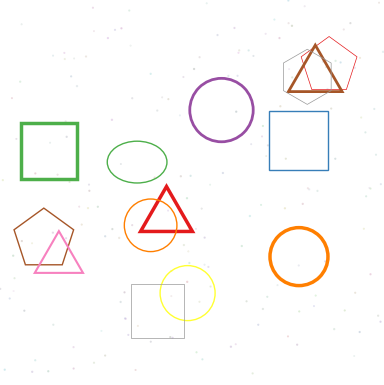[{"shape": "triangle", "thickness": 2.5, "radius": 0.39, "center": [0.432, 0.438]}, {"shape": "pentagon", "thickness": 0.5, "radius": 0.38, "center": [0.855, 0.829]}, {"shape": "square", "thickness": 1, "radius": 0.38, "center": [0.776, 0.635]}, {"shape": "oval", "thickness": 1, "radius": 0.39, "center": [0.356, 0.579]}, {"shape": "square", "thickness": 2.5, "radius": 0.36, "center": [0.128, 0.608]}, {"shape": "circle", "thickness": 2, "radius": 0.41, "center": [0.575, 0.714]}, {"shape": "circle", "thickness": 1, "radius": 0.34, "center": [0.391, 0.415]}, {"shape": "circle", "thickness": 2.5, "radius": 0.38, "center": [0.777, 0.333]}, {"shape": "circle", "thickness": 1, "radius": 0.36, "center": [0.487, 0.239]}, {"shape": "triangle", "thickness": 2, "radius": 0.4, "center": [0.819, 0.802]}, {"shape": "pentagon", "thickness": 1, "radius": 0.41, "center": [0.114, 0.378]}, {"shape": "triangle", "thickness": 1.5, "radius": 0.36, "center": [0.153, 0.327]}, {"shape": "hexagon", "thickness": 0.5, "radius": 0.36, "center": [0.798, 0.8]}, {"shape": "square", "thickness": 0.5, "radius": 0.35, "center": [0.409, 0.192]}]